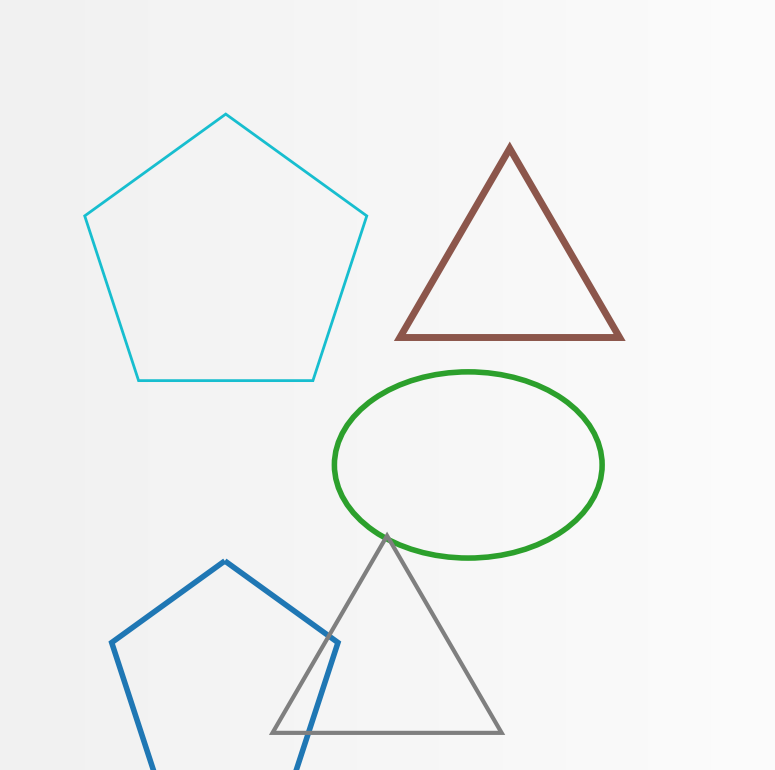[{"shape": "pentagon", "thickness": 2, "radius": 0.77, "center": [0.29, 0.118]}, {"shape": "oval", "thickness": 2, "radius": 0.86, "center": [0.604, 0.396]}, {"shape": "triangle", "thickness": 2.5, "radius": 0.82, "center": [0.658, 0.644]}, {"shape": "triangle", "thickness": 1.5, "radius": 0.85, "center": [0.499, 0.134]}, {"shape": "pentagon", "thickness": 1, "radius": 0.96, "center": [0.291, 0.66]}]